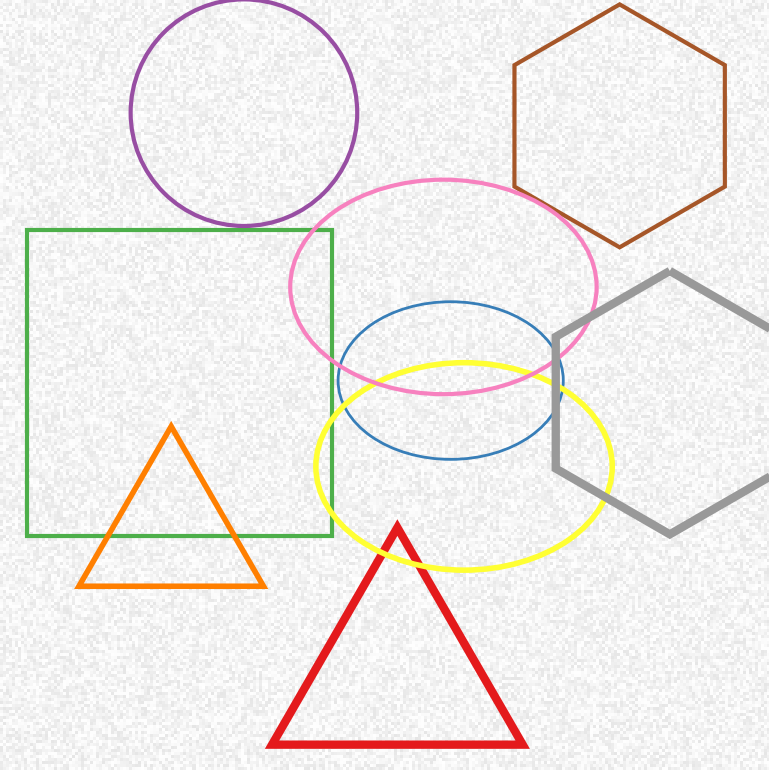[{"shape": "triangle", "thickness": 3, "radius": 0.94, "center": [0.516, 0.127]}, {"shape": "oval", "thickness": 1, "radius": 0.73, "center": [0.585, 0.506]}, {"shape": "square", "thickness": 1.5, "radius": 0.99, "center": [0.233, 0.502]}, {"shape": "circle", "thickness": 1.5, "radius": 0.74, "center": [0.317, 0.854]}, {"shape": "triangle", "thickness": 2, "radius": 0.69, "center": [0.222, 0.308]}, {"shape": "oval", "thickness": 2, "radius": 0.96, "center": [0.603, 0.394]}, {"shape": "hexagon", "thickness": 1.5, "radius": 0.79, "center": [0.805, 0.837]}, {"shape": "oval", "thickness": 1.5, "radius": 0.99, "center": [0.576, 0.627]}, {"shape": "hexagon", "thickness": 3, "radius": 0.86, "center": [0.87, 0.477]}]